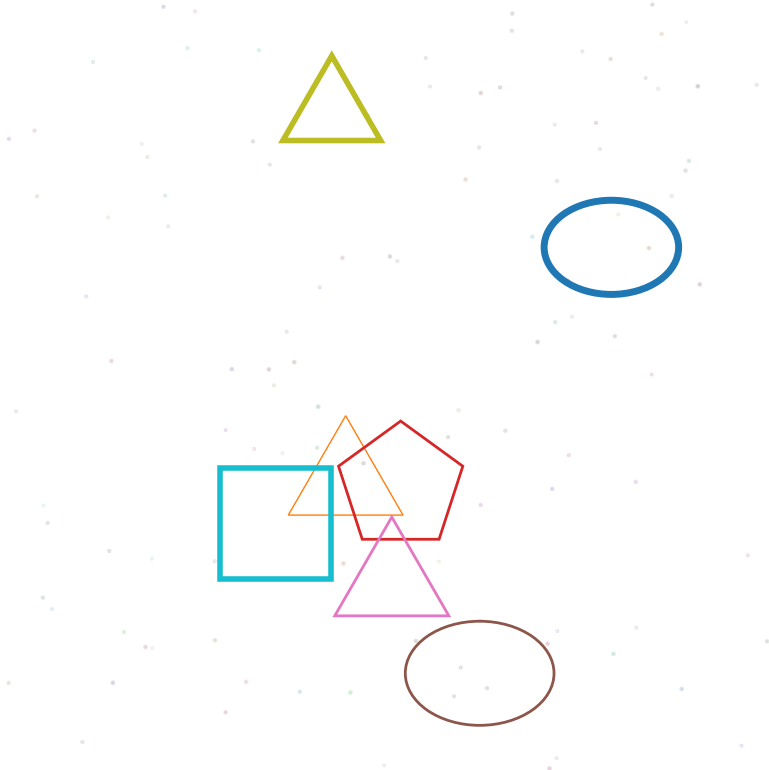[{"shape": "oval", "thickness": 2.5, "radius": 0.44, "center": [0.794, 0.679]}, {"shape": "triangle", "thickness": 0.5, "radius": 0.43, "center": [0.449, 0.374]}, {"shape": "pentagon", "thickness": 1, "radius": 0.42, "center": [0.52, 0.368]}, {"shape": "oval", "thickness": 1, "radius": 0.48, "center": [0.623, 0.126]}, {"shape": "triangle", "thickness": 1, "radius": 0.43, "center": [0.509, 0.243]}, {"shape": "triangle", "thickness": 2, "radius": 0.37, "center": [0.431, 0.854]}, {"shape": "square", "thickness": 2, "radius": 0.36, "center": [0.358, 0.32]}]